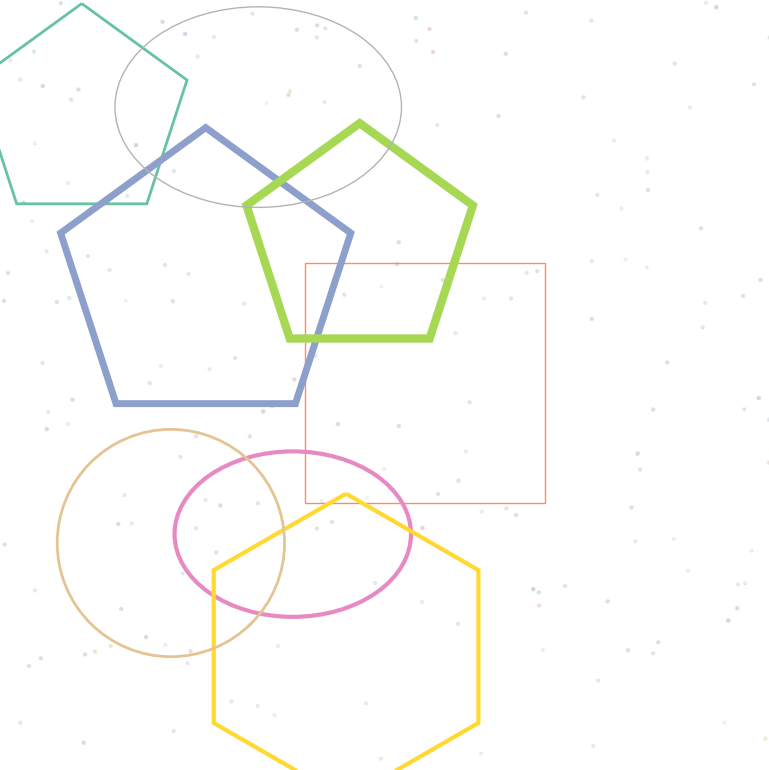[{"shape": "pentagon", "thickness": 1, "radius": 0.72, "center": [0.106, 0.852]}, {"shape": "square", "thickness": 0.5, "radius": 0.78, "center": [0.552, 0.503]}, {"shape": "pentagon", "thickness": 2.5, "radius": 0.99, "center": [0.267, 0.636]}, {"shape": "oval", "thickness": 1.5, "radius": 0.77, "center": [0.38, 0.306]}, {"shape": "pentagon", "thickness": 3, "radius": 0.77, "center": [0.467, 0.685]}, {"shape": "hexagon", "thickness": 1.5, "radius": 0.99, "center": [0.449, 0.16]}, {"shape": "circle", "thickness": 1, "radius": 0.74, "center": [0.222, 0.295]}, {"shape": "oval", "thickness": 0.5, "radius": 0.93, "center": [0.335, 0.861]}]